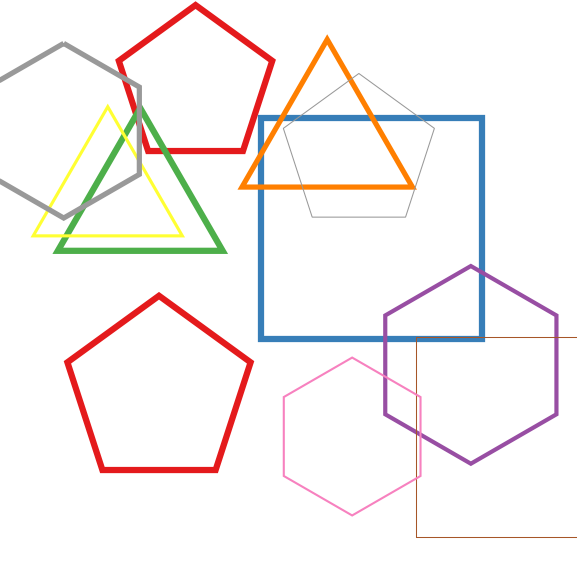[{"shape": "pentagon", "thickness": 3, "radius": 0.83, "center": [0.275, 0.32]}, {"shape": "pentagon", "thickness": 3, "radius": 0.7, "center": [0.339, 0.851]}, {"shape": "square", "thickness": 3, "radius": 0.96, "center": [0.643, 0.604]}, {"shape": "triangle", "thickness": 3, "radius": 0.82, "center": [0.243, 0.647]}, {"shape": "hexagon", "thickness": 2, "radius": 0.86, "center": [0.815, 0.367]}, {"shape": "triangle", "thickness": 2.5, "radius": 0.85, "center": [0.567, 0.76]}, {"shape": "triangle", "thickness": 1.5, "radius": 0.75, "center": [0.187, 0.665]}, {"shape": "square", "thickness": 0.5, "radius": 0.86, "center": [0.892, 0.242]}, {"shape": "hexagon", "thickness": 1, "radius": 0.68, "center": [0.61, 0.243]}, {"shape": "hexagon", "thickness": 2.5, "radius": 0.76, "center": [0.11, 0.773]}, {"shape": "pentagon", "thickness": 0.5, "radius": 0.69, "center": [0.621, 0.734]}]